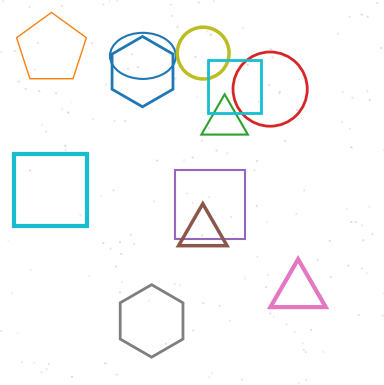[{"shape": "oval", "thickness": 1.5, "radius": 0.43, "center": [0.371, 0.855]}, {"shape": "hexagon", "thickness": 2, "radius": 0.46, "center": [0.37, 0.814]}, {"shape": "pentagon", "thickness": 1, "radius": 0.48, "center": [0.134, 0.873]}, {"shape": "triangle", "thickness": 1.5, "radius": 0.35, "center": [0.583, 0.685]}, {"shape": "circle", "thickness": 2, "radius": 0.48, "center": [0.702, 0.769]}, {"shape": "square", "thickness": 1.5, "radius": 0.45, "center": [0.545, 0.469]}, {"shape": "triangle", "thickness": 2.5, "radius": 0.36, "center": [0.527, 0.398]}, {"shape": "triangle", "thickness": 3, "radius": 0.41, "center": [0.774, 0.244]}, {"shape": "hexagon", "thickness": 2, "radius": 0.47, "center": [0.394, 0.166]}, {"shape": "circle", "thickness": 2.5, "radius": 0.34, "center": [0.528, 0.862]}, {"shape": "square", "thickness": 3, "radius": 0.47, "center": [0.132, 0.507]}, {"shape": "square", "thickness": 2, "radius": 0.35, "center": [0.609, 0.775]}]